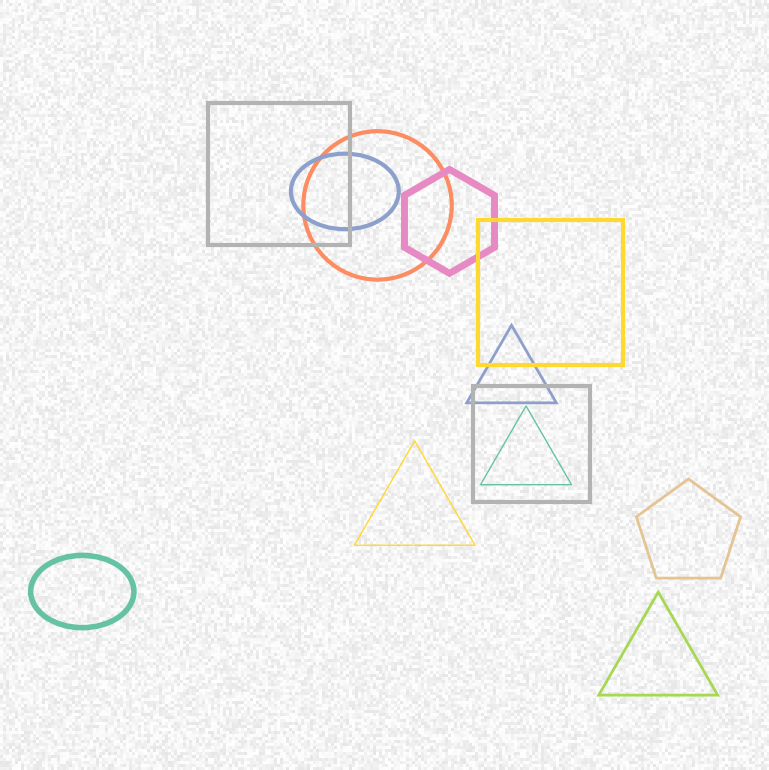[{"shape": "triangle", "thickness": 0.5, "radius": 0.34, "center": [0.683, 0.405]}, {"shape": "oval", "thickness": 2, "radius": 0.34, "center": [0.107, 0.232]}, {"shape": "circle", "thickness": 1.5, "radius": 0.48, "center": [0.49, 0.733]}, {"shape": "oval", "thickness": 1.5, "radius": 0.35, "center": [0.448, 0.751]}, {"shape": "triangle", "thickness": 1, "radius": 0.34, "center": [0.664, 0.51]}, {"shape": "hexagon", "thickness": 2.5, "radius": 0.34, "center": [0.584, 0.713]}, {"shape": "triangle", "thickness": 1, "radius": 0.45, "center": [0.855, 0.142]}, {"shape": "square", "thickness": 1.5, "radius": 0.47, "center": [0.715, 0.62]}, {"shape": "triangle", "thickness": 0.5, "radius": 0.45, "center": [0.539, 0.337]}, {"shape": "pentagon", "thickness": 1, "radius": 0.36, "center": [0.894, 0.307]}, {"shape": "square", "thickness": 1.5, "radius": 0.46, "center": [0.362, 0.774]}, {"shape": "square", "thickness": 1.5, "radius": 0.38, "center": [0.69, 0.423]}]